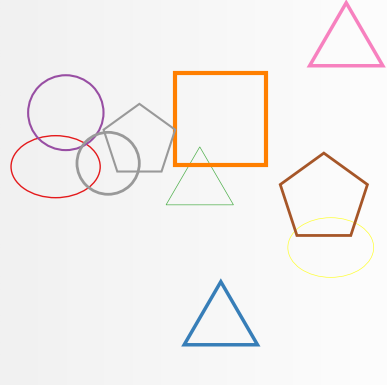[{"shape": "oval", "thickness": 1, "radius": 0.58, "center": [0.144, 0.567]}, {"shape": "triangle", "thickness": 2.5, "radius": 0.55, "center": [0.57, 0.159]}, {"shape": "triangle", "thickness": 0.5, "radius": 0.5, "center": [0.516, 0.518]}, {"shape": "circle", "thickness": 1.5, "radius": 0.49, "center": [0.17, 0.707]}, {"shape": "square", "thickness": 3, "radius": 0.59, "center": [0.569, 0.691]}, {"shape": "oval", "thickness": 0.5, "radius": 0.55, "center": [0.854, 0.357]}, {"shape": "pentagon", "thickness": 2, "radius": 0.59, "center": [0.836, 0.484]}, {"shape": "triangle", "thickness": 2.5, "radius": 0.55, "center": [0.893, 0.884]}, {"shape": "pentagon", "thickness": 1.5, "radius": 0.49, "center": [0.36, 0.633]}, {"shape": "circle", "thickness": 2, "radius": 0.4, "center": [0.279, 0.576]}]